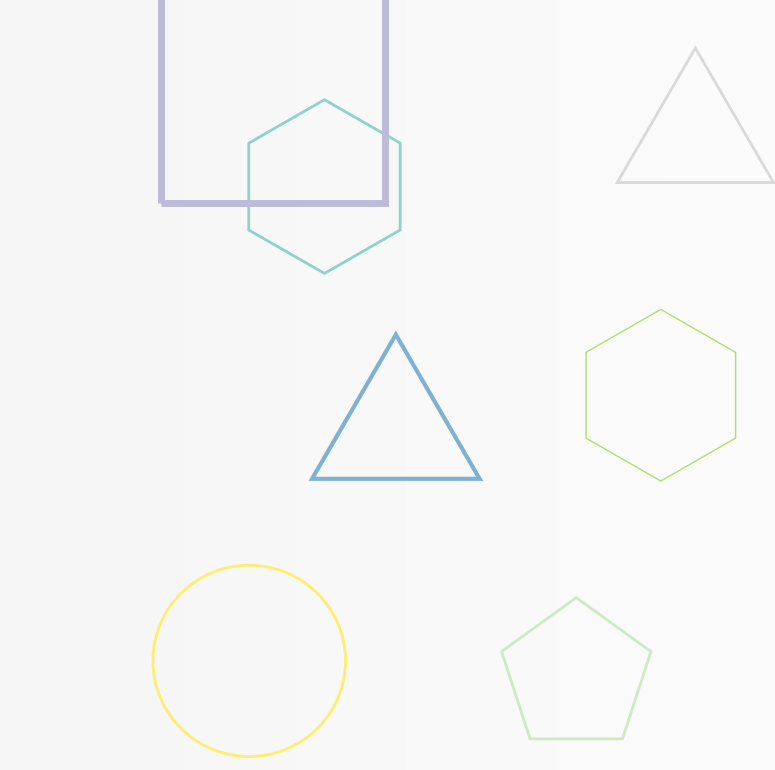[{"shape": "hexagon", "thickness": 1, "radius": 0.56, "center": [0.419, 0.758]}, {"shape": "square", "thickness": 2.5, "radius": 0.72, "center": [0.352, 0.881]}, {"shape": "triangle", "thickness": 1.5, "radius": 0.62, "center": [0.511, 0.441]}, {"shape": "hexagon", "thickness": 0.5, "radius": 0.56, "center": [0.853, 0.487]}, {"shape": "triangle", "thickness": 1, "radius": 0.58, "center": [0.897, 0.821]}, {"shape": "pentagon", "thickness": 1, "radius": 0.51, "center": [0.744, 0.122]}, {"shape": "circle", "thickness": 1, "radius": 0.62, "center": [0.322, 0.142]}]